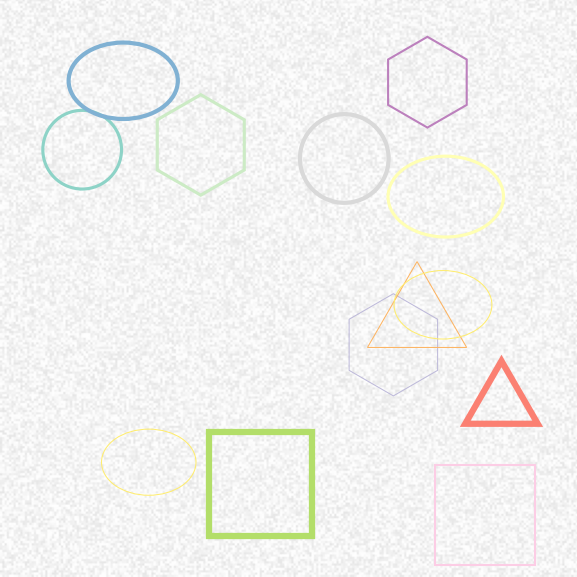[{"shape": "circle", "thickness": 1.5, "radius": 0.34, "center": [0.142, 0.74]}, {"shape": "oval", "thickness": 1.5, "radius": 0.5, "center": [0.772, 0.659]}, {"shape": "hexagon", "thickness": 0.5, "radius": 0.44, "center": [0.681, 0.402]}, {"shape": "triangle", "thickness": 3, "radius": 0.36, "center": [0.868, 0.302]}, {"shape": "oval", "thickness": 2, "radius": 0.47, "center": [0.213, 0.859]}, {"shape": "triangle", "thickness": 0.5, "radius": 0.5, "center": [0.722, 0.447]}, {"shape": "square", "thickness": 3, "radius": 0.45, "center": [0.451, 0.161]}, {"shape": "square", "thickness": 1, "radius": 0.43, "center": [0.839, 0.107]}, {"shape": "circle", "thickness": 2, "radius": 0.38, "center": [0.596, 0.725]}, {"shape": "hexagon", "thickness": 1, "radius": 0.39, "center": [0.74, 0.857]}, {"shape": "hexagon", "thickness": 1.5, "radius": 0.43, "center": [0.348, 0.748]}, {"shape": "oval", "thickness": 0.5, "radius": 0.42, "center": [0.767, 0.471]}, {"shape": "oval", "thickness": 0.5, "radius": 0.41, "center": [0.258, 0.199]}]